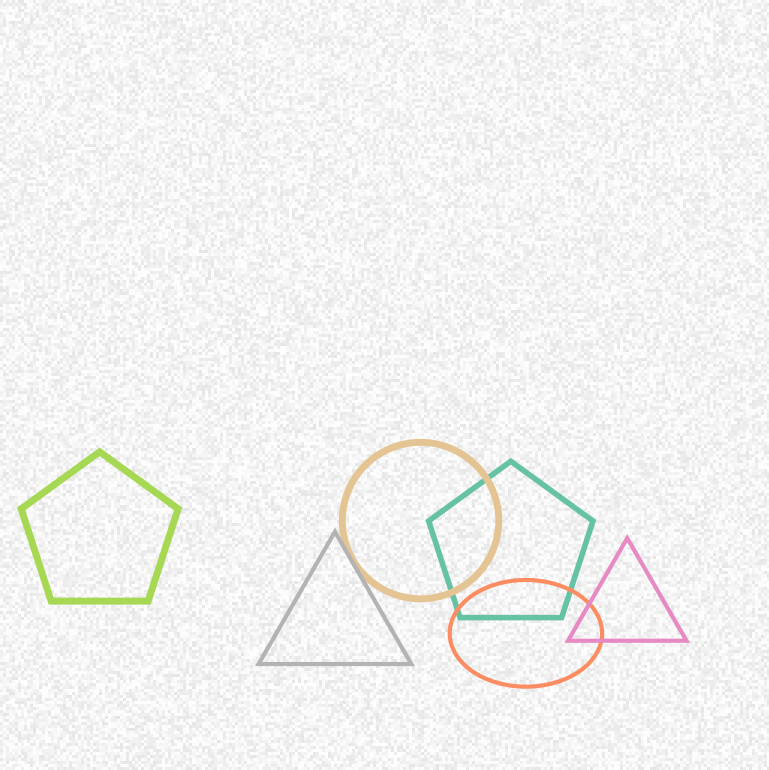[{"shape": "pentagon", "thickness": 2, "radius": 0.56, "center": [0.663, 0.289]}, {"shape": "oval", "thickness": 1.5, "radius": 0.49, "center": [0.683, 0.177]}, {"shape": "triangle", "thickness": 1.5, "radius": 0.44, "center": [0.815, 0.212]}, {"shape": "pentagon", "thickness": 2.5, "radius": 0.54, "center": [0.129, 0.306]}, {"shape": "circle", "thickness": 2.5, "radius": 0.51, "center": [0.546, 0.324]}, {"shape": "triangle", "thickness": 1.5, "radius": 0.57, "center": [0.435, 0.195]}]